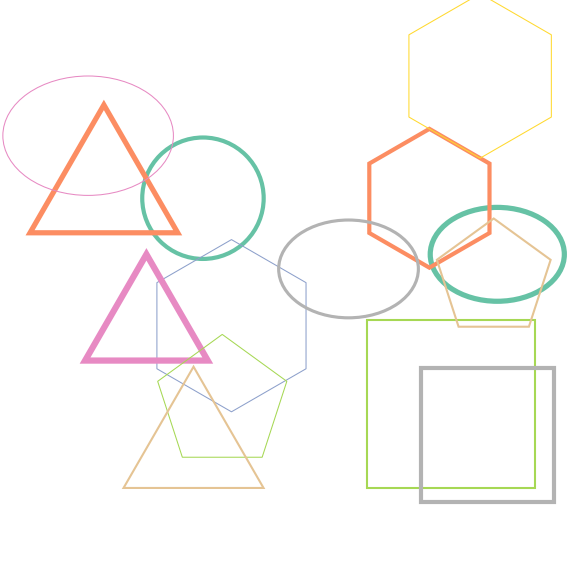[{"shape": "circle", "thickness": 2, "radius": 0.53, "center": [0.351, 0.656]}, {"shape": "oval", "thickness": 2.5, "radius": 0.58, "center": [0.861, 0.559]}, {"shape": "hexagon", "thickness": 2, "radius": 0.6, "center": [0.744, 0.656]}, {"shape": "triangle", "thickness": 2.5, "radius": 0.74, "center": [0.18, 0.67]}, {"shape": "hexagon", "thickness": 0.5, "radius": 0.75, "center": [0.401, 0.435]}, {"shape": "oval", "thickness": 0.5, "radius": 0.74, "center": [0.153, 0.764]}, {"shape": "triangle", "thickness": 3, "radius": 0.61, "center": [0.254, 0.436]}, {"shape": "square", "thickness": 1, "radius": 0.73, "center": [0.781, 0.299]}, {"shape": "pentagon", "thickness": 0.5, "radius": 0.59, "center": [0.385, 0.302]}, {"shape": "hexagon", "thickness": 0.5, "radius": 0.71, "center": [0.831, 0.868]}, {"shape": "triangle", "thickness": 1, "radius": 0.7, "center": [0.335, 0.224]}, {"shape": "pentagon", "thickness": 1, "radius": 0.52, "center": [0.855, 0.517]}, {"shape": "oval", "thickness": 1.5, "radius": 0.6, "center": [0.603, 0.533]}, {"shape": "square", "thickness": 2, "radius": 0.58, "center": [0.844, 0.246]}]